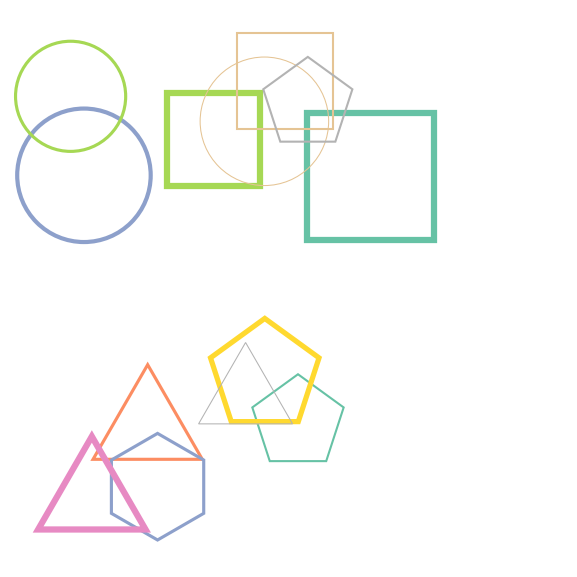[{"shape": "square", "thickness": 3, "radius": 0.55, "center": [0.642, 0.694]}, {"shape": "pentagon", "thickness": 1, "radius": 0.42, "center": [0.516, 0.268]}, {"shape": "triangle", "thickness": 1.5, "radius": 0.55, "center": [0.256, 0.258]}, {"shape": "hexagon", "thickness": 1.5, "radius": 0.46, "center": [0.273, 0.156]}, {"shape": "circle", "thickness": 2, "radius": 0.58, "center": [0.145, 0.696]}, {"shape": "triangle", "thickness": 3, "radius": 0.54, "center": [0.159, 0.136]}, {"shape": "circle", "thickness": 1.5, "radius": 0.48, "center": [0.122, 0.832]}, {"shape": "square", "thickness": 3, "radius": 0.4, "center": [0.369, 0.757]}, {"shape": "pentagon", "thickness": 2.5, "radius": 0.49, "center": [0.458, 0.349]}, {"shape": "circle", "thickness": 0.5, "radius": 0.56, "center": [0.458, 0.789]}, {"shape": "square", "thickness": 1, "radius": 0.41, "center": [0.494, 0.859]}, {"shape": "pentagon", "thickness": 1, "radius": 0.41, "center": [0.533, 0.819]}, {"shape": "triangle", "thickness": 0.5, "radius": 0.47, "center": [0.425, 0.312]}]